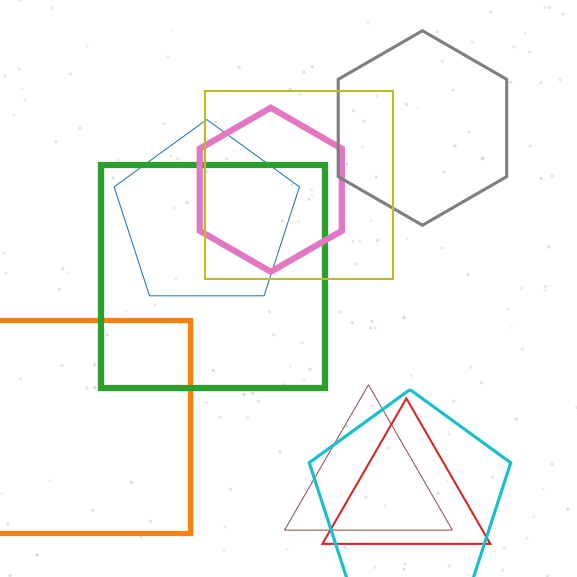[{"shape": "pentagon", "thickness": 0.5, "radius": 0.84, "center": [0.358, 0.623]}, {"shape": "square", "thickness": 2.5, "radius": 0.92, "center": [0.144, 0.261]}, {"shape": "square", "thickness": 3, "radius": 0.97, "center": [0.369, 0.52]}, {"shape": "triangle", "thickness": 1, "radius": 0.84, "center": [0.704, 0.141]}, {"shape": "triangle", "thickness": 0.5, "radius": 0.84, "center": [0.638, 0.165]}, {"shape": "hexagon", "thickness": 3, "radius": 0.71, "center": [0.469, 0.671]}, {"shape": "hexagon", "thickness": 1.5, "radius": 0.84, "center": [0.732, 0.778]}, {"shape": "square", "thickness": 1, "radius": 0.81, "center": [0.517, 0.678]}, {"shape": "pentagon", "thickness": 1.5, "radius": 0.92, "center": [0.71, 0.141]}]